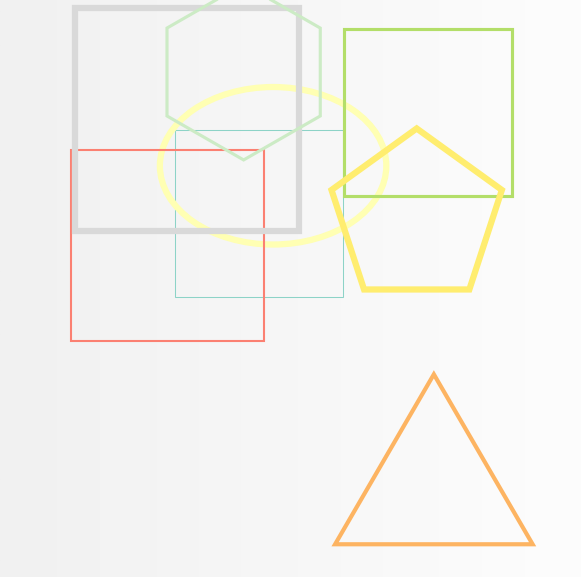[{"shape": "square", "thickness": 0.5, "radius": 0.72, "center": [0.446, 0.629]}, {"shape": "oval", "thickness": 3, "radius": 0.97, "center": [0.47, 0.712]}, {"shape": "square", "thickness": 1, "radius": 0.83, "center": [0.289, 0.574]}, {"shape": "triangle", "thickness": 2, "radius": 0.98, "center": [0.746, 0.155]}, {"shape": "square", "thickness": 1.5, "radius": 0.72, "center": [0.736, 0.805]}, {"shape": "square", "thickness": 3, "radius": 0.97, "center": [0.321, 0.792]}, {"shape": "hexagon", "thickness": 1.5, "radius": 0.76, "center": [0.419, 0.874]}, {"shape": "pentagon", "thickness": 3, "radius": 0.77, "center": [0.717, 0.623]}]